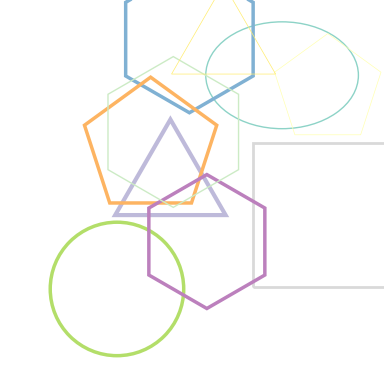[{"shape": "oval", "thickness": 1, "radius": 0.99, "center": [0.733, 0.805]}, {"shape": "pentagon", "thickness": 0.5, "radius": 0.73, "center": [0.851, 0.767]}, {"shape": "triangle", "thickness": 3, "radius": 0.83, "center": [0.443, 0.524]}, {"shape": "hexagon", "thickness": 2.5, "radius": 0.96, "center": [0.492, 0.898]}, {"shape": "pentagon", "thickness": 2.5, "radius": 0.9, "center": [0.391, 0.619]}, {"shape": "circle", "thickness": 2.5, "radius": 0.87, "center": [0.304, 0.25]}, {"shape": "square", "thickness": 2, "radius": 0.94, "center": [0.846, 0.442]}, {"shape": "hexagon", "thickness": 2.5, "radius": 0.87, "center": [0.537, 0.373]}, {"shape": "hexagon", "thickness": 1, "radius": 0.98, "center": [0.45, 0.657]}, {"shape": "triangle", "thickness": 0.5, "radius": 0.78, "center": [0.581, 0.886]}]